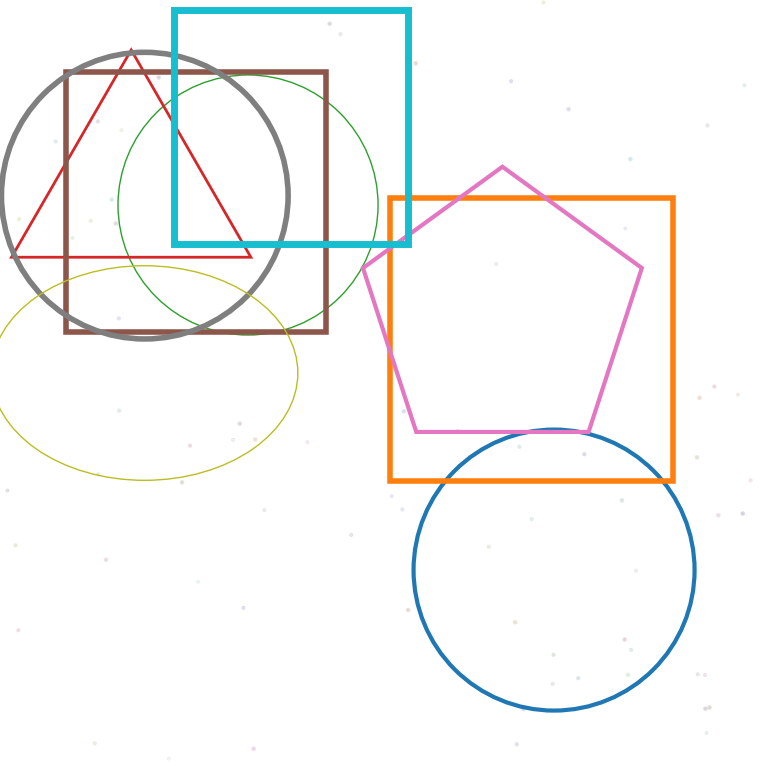[{"shape": "circle", "thickness": 1.5, "radius": 0.91, "center": [0.72, 0.26]}, {"shape": "square", "thickness": 2, "radius": 0.92, "center": [0.69, 0.559]}, {"shape": "circle", "thickness": 0.5, "radius": 0.84, "center": [0.322, 0.734]}, {"shape": "triangle", "thickness": 1, "radius": 0.9, "center": [0.17, 0.756]}, {"shape": "square", "thickness": 2, "radius": 0.85, "center": [0.255, 0.738]}, {"shape": "pentagon", "thickness": 1.5, "radius": 0.95, "center": [0.652, 0.593]}, {"shape": "circle", "thickness": 2, "radius": 0.93, "center": [0.188, 0.746]}, {"shape": "oval", "thickness": 0.5, "radius": 1.0, "center": [0.188, 0.516]}, {"shape": "square", "thickness": 2.5, "radius": 0.76, "center": [0.378, 0.835]}]